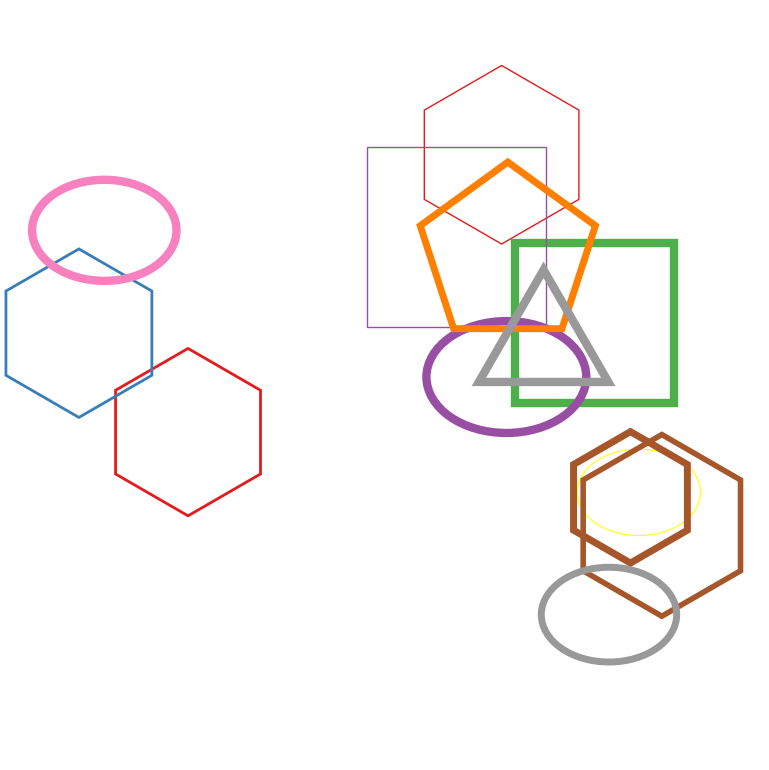[{"shape": "hexagon", "thickness": 1, "radius": 0.54, "center": [0.244, 0.439]}, {"shape": "hexagon", "thickness": 0.5, "radius": 0.58, "center": [0.651, 0.799]}, {"shape": "hexagon", "thickness": 1, "radius": 0.55, "center": [0.102, 0.567]}, {"shape": "square", "thickness": 3, "radius": 0.52, "center": [0.772, 0.581]}, {"shape": "oval", "thickness": 3, "radius": 0.52, "center": [0.658, 0.51]}, {"shape": "square", "thickness": 0.5, "radius": 0.58, "center": [0.593, 0.692]}, {"shape": "pentagon", "thickness": 2.5, "radius": 0.6, "center": [0.659, 0.67]}, {"shape": "oval", "thickness": 0.5, "radius": 0.4, "center": [0.83, 0.361]}, {"shape": "hexagon", "thickness": 2.5, "radius": 0.43, "center": [0.819, 0.354]}, {"shape": "hexagon", "thickness": 2, "radius": 0.59, "center": [0.86, 0.318]}, {"shape": "oval", "thickness": 3, "radius": 0.47, "center": [0.135, 0.701]}, {"shape": "triangle", "thickness": 3, "radius": 0.49, "center": [0.706, 0.552]}, {"shape": "oval", "thickness": 2.5, "radius": 0.44, "center": [0.791, 0.202]}]